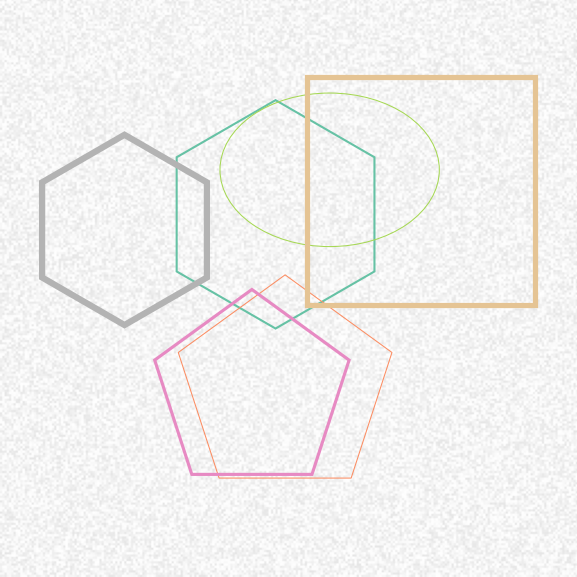[{"shape": "hexagon", "thickness": 1, "radius": 0.99, "center": [0.477, 0.628]}, {"shape": "pentagon", "thickness": 0.5, "radius": 0.97, "center": [0.494, 0.329]}, {"shape": "pentagon", "thickness": 1.5, "radius": 0.89, "center": [0.436, 0.321]}, {"shape": "oval", "thickness": 0.5, "radius": 0.95, "center": [0.571, 0.705]}, {"shape": "square", "thickness": 2.5, "radius": 0.99, "center": [0.729, 0.669]}, {"shape": "hexagon", "thickness": 3, "radius": 0.82, "center": [0.216, 0.601]}]